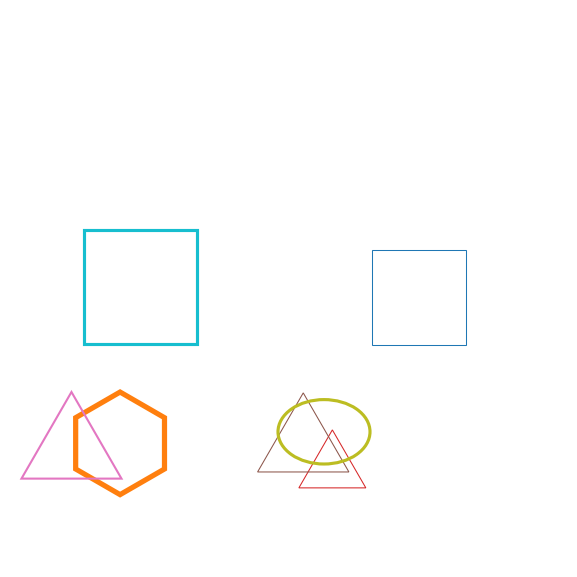[{"shape": "square", "thickness": 0.5, "radius": 0.41, "center": [0.726, 0.484]}, {"shape": "hexagon", "thickness": 2.5, "radius": 0.44, "center": [0.208, 0.231]}, {"shape": "triangle", "thickness": 0.5, "radius": 0.33, "center": [0.576, 0.188]}, {"shape": "triangle", "thickness": 0.5, "radius": 0.46, "center": [0.525, 0.228]}, {"shape": "triangle", "thickness": 1, "radius": 0.5, "center": [0.124, 0.22]}, {"shape": "oval", "thickness": 1.5, "radius": 0.4, "center": [0.561, 0.251]}, {"shape": "square", "thickness": 1.5, "radius": 0.49, "center": [0.243, 0.502]}]